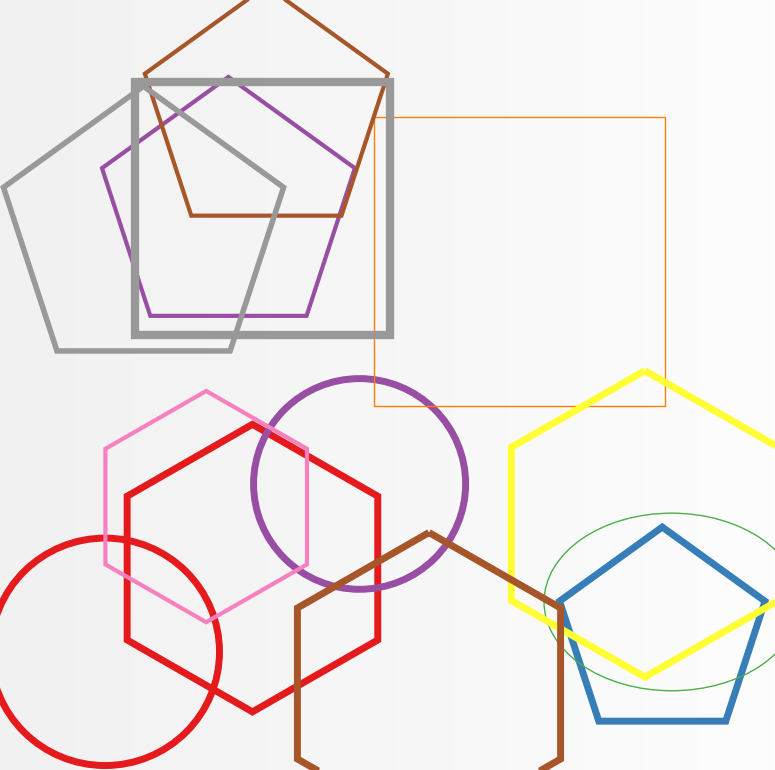[{"shape": "hexagon", "thickness": 2.5, "radius": 0.93, "center": [0.326, 0.262]}, {"shape": "circle", "thickness": 2.5, "radius": 0.74, "center": [0.136, 0.153]}, {"shape": "pentagon", "thickness": 2.5, "radius": 0.7, "center": [0.855, 0.176]}, {"shape": "oval", "thickness": 0.5, "radius": 0.82, "center": [0.867, 0.218]}, {"shape": "pentagon", "thickness": 1.5, "radius": 0.86, "center": [0.295, 0.729]}, {"shape": "circle", "thickness": 2.5, "radius": 0.68, "center": [0.464, 0.372]}, {"shape": "square", "thickness": 0.5, "radius": 0.94, "center": [0.67, 0.661]}, {"shape": "hexagon", "thickness": 2.5, "radius": 0.99, "center": [0.832, 0.32]}, {"shape": "hexagon", "thickness": 2.5, "radius": 0.98, "center": [0.554, 0.112]}, {"shape": "pentagon", "thickness": 1.5, "radius": 0.82, "center": [0.344, 0.853]}, {"shape": "hexagon", "thickness": 1.5, "radius": 0.75, "center": [0.266, 0.342]}, {"shape": "square", "thickness": 3, "radius": 0.82, "center": [0.339, 0.729]}, {"shape": "pentagon", "thickness": 2, "radius": 0.95, "center": [0.185, 0.698]}]